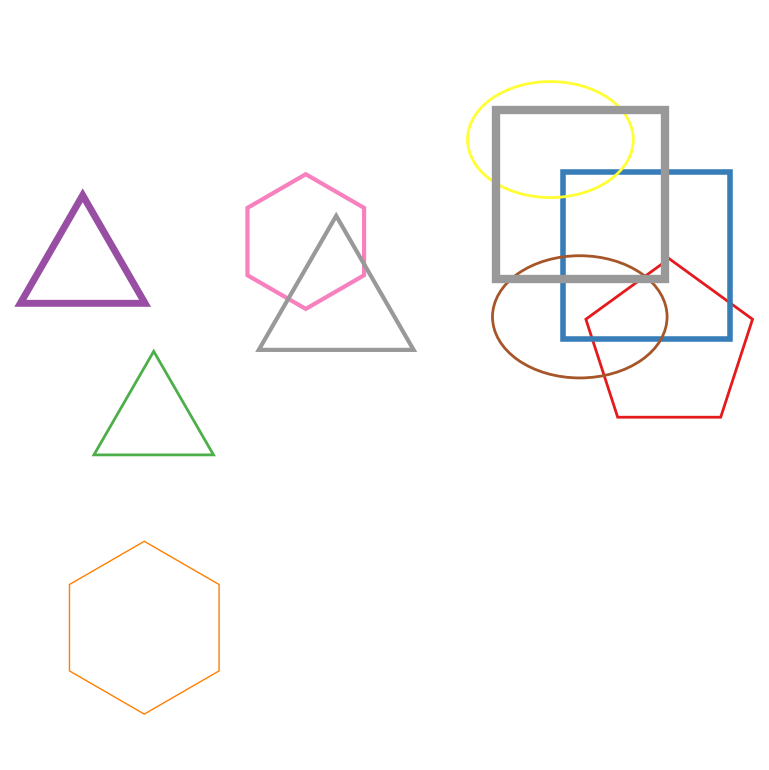[{"shape": "pentagon", "thickness": 1, "radius": 0.57, "center": [0.869, 0.55]}, {"shape": "square", "thickness": 2, "radius": 0.54, "center": [0.84, 0.668]}, {"shape": "triangle", "thickness": 1, "radius": 0.45, "center": [0.2, 0.454]}, {"shape": "triangle", "thickness": 2.5, "radius": 0.47, "center": [0.107, 0.653]}, {"shape": "hexagon", "thickness": 0.5, "radius": 0.56, "center": [0.187, 0.185]}, {"shape": "oval", "thickness": 1, "radius": 0.54, "center": [0.715, 0.819]}, {"shape": "oval", "thickness": 1, "radius": 0.57, "center": [0.753, 0.589]}, {"shape": "hexagon", "thickness": 1.5, "radius": 0.44, "center": [0.397, 0.686]}, {"shape": "square", "thickness": 3, "radius": 0.55, "center": [0.754, 0.747]}, {"shape": "triangle", "thickness": 1.5, "radius": 0.58, "center": [0.437, 0.604]}]